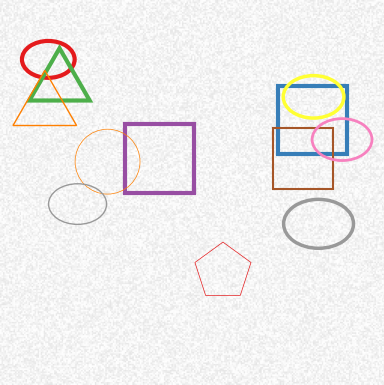[{"shape": "pentagon", "thickness": 0.5, "radius": 0.38, "center": [0.579, 0.295]}, {"shape": "oval", "thickness": 3, "radius": 0.34, "center": [0.125, 0.846]}, {"shape": "square", "thickness": 3, "radius": 0.45, "center": [0.812, 0.688]}, {"shape": "triangle", "thickness": 3, "radius": 0.45, "center": [0.155, 0.784]}, {"shape": "square", "thickness": 3, "radius": 0.45, "center": [0.415, 0.587]}, {"shape": "triangle", "thickness": 1, "radius": 0.48, "center": [0.116, 0.722]}, {"shape": "circle", "thickness": 0.5, "radius": 0.42, "center": [0.279, 0.58]}, {"shape": "oval", "thickness": 2.5, "radius": 0.39, "center": [0.814, 0.748]}, {"shape": "square", "thickness": 1.5, "radius": 0.39, "center": [0.786, 0.588]}, {"shape": "oval", "thickness": 2, "radius": 0.39, "center": [0.888, 0.637]}, {"shape": "oval", "thickness": 1, "radius": 0.38, "center": [0.202, 0.47]}, {"shape": "oval", "thickness": 2.5, "radius": 0.45, "center": [0.827, 0.419]}]